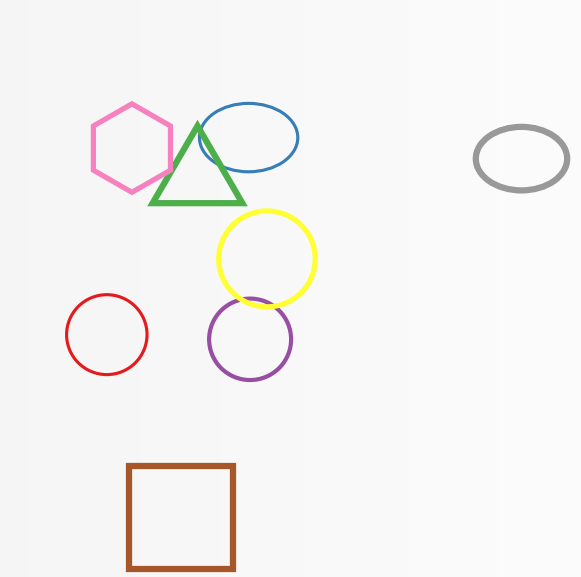[{"shape": "circle", "thickness": 1.5, "radius": 0.35, "center": [0.184, 0.42]}, {"shape": "oval", "thickness": 1.5, "radius": 0.42, "center": [0.428, 0.761]}, {"shape": "triangle", "thickness": 3, "radius": 0.45, "center": [0.34, 0.692]}, {"shape": "circle", "thickness": 2, "radius": 0.35, "center": [0.43, 0.412]}, {"shape": "circle", "thickness": 2.5, "radius": 0.41, "center": [0.459, 0.551]}, {"shape": "square", "thickness": 3, "radius": 0.45, "center": [0.311, 0.102]}, {"shape": "hexagon", "thickness": 2.5, "radius": 0.38, "center": [0.227, 0.743]}, {"shape": "oval", "thickness": 3, "radius": 0.39, "center": [0.897, 0.724]}]